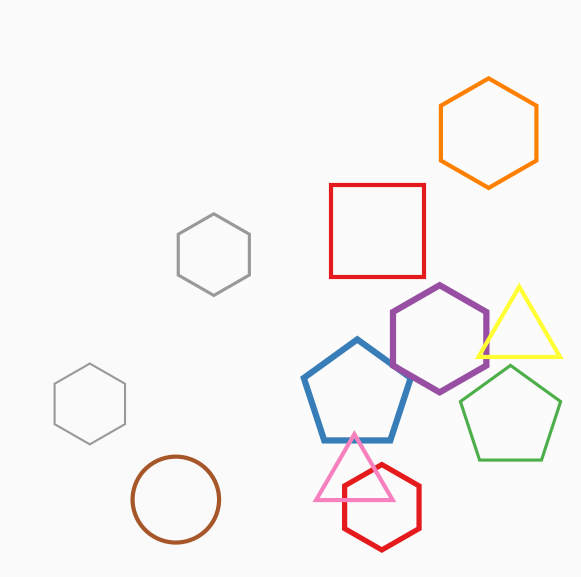[{"shape": "hexagon", "thickness": 2.5, "radius": 0.37, "center": [0.657, 0.121]}, {"shape": "square", "thickness": 2, "radius": 0.4, "center": [0.649, 0.599]}, {"shape": "pentagon", "thickness": 3, "radius": 0.48, "center": [0.615, 0.315]}, {"shape": "pentagon", "thickness": 1.5, "radius": 0.45, "center": [0.878, 0.276]}, {"shape": "hexagon", "thickness": 3, "radius": 0.46, "center": [0.756, 0.413]}, {"shape": "hexagon", "thickness": 2, "radius": 0.47, "center": [0.841, 0.769]}, {"shape": "triangle", "thickness": 2, "radius": 0.41, "center": [0.893, 0.422]}, {"shape": "circle", "thickness": 2, "radius": 0.37, "center": [0.302, 0.134]}, {"shape": "triangle", "thickness": 2, "radius": 0.38, "center": [0.61, 0.171]}, {"shape": "hexagon", "thickness": 1, "radius": 0.35, "center": [0.155, 0.3]}, {"shape": "hexagon", "thickness": 1.5, "radius": 0.35, "center": [0.368, 0.558]}]